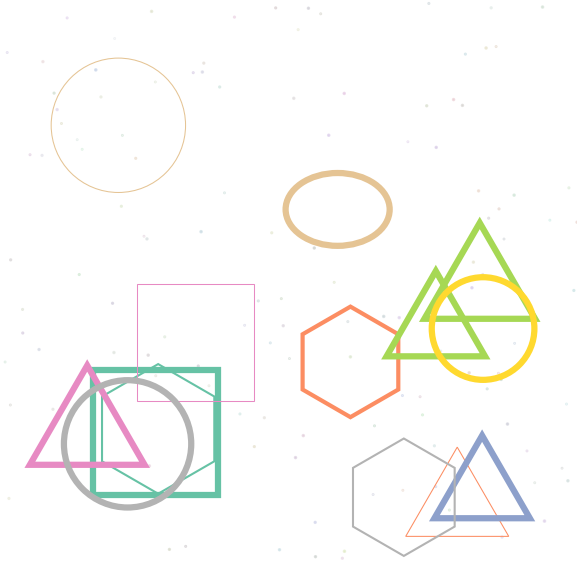[{"shape": "square", "thickness": 3, "radius": 0.54, "center": [0.27, 0.25]}, {"shape": "hexagon", "thickness": 1, "radius": 0.56, "center": [0.274, 0.256]}, {"shape": "hexagon", "thickness": 2, "radius": 0.48, "center": [0.607, 0.372]}, {"shape": "triangle", "thickness": 0.5, "radius": 0.52, "center": [0.792, 0.122]}, {"shape": "triangle", "thickness": 3, "radius": 0.48, "center": [0.835, 0.149]}, {"shape": "square", "thickness": 0.5, "radius": 0.51, "center": [0.338, 0.405]}, {"shape": "triangle", "thickness": 3, "radius": 0.57, "center": [0.151, 0.252]}, {"shape": "triangle", "thickness": 3, "radius": 0.49, "center": [0.755, 0.431]}, {"shape": "triangle", "thickness": 3, "radius": 0.55, "center": [0.831, 0.502]}, {"shape": "circle", "thickness": 3, "radius": 0.44, "center": [0.836, 0.43]}, {"shape": "circle", "thickness": 0.5, "radius": 0.58, "center": [0.205, 0.782]}, {"shape": "oval", "thickness": 3, "radius": 0.45, "center": [0.585, 0.637]}, {"shape": "hexagon", "thickness": 1, "radius": 0.51, "center": [0.699, 0.138]}, {"shape": "circle", "thickness": 3, "radius": 0.55, "center": [0.221, 0.231]}]